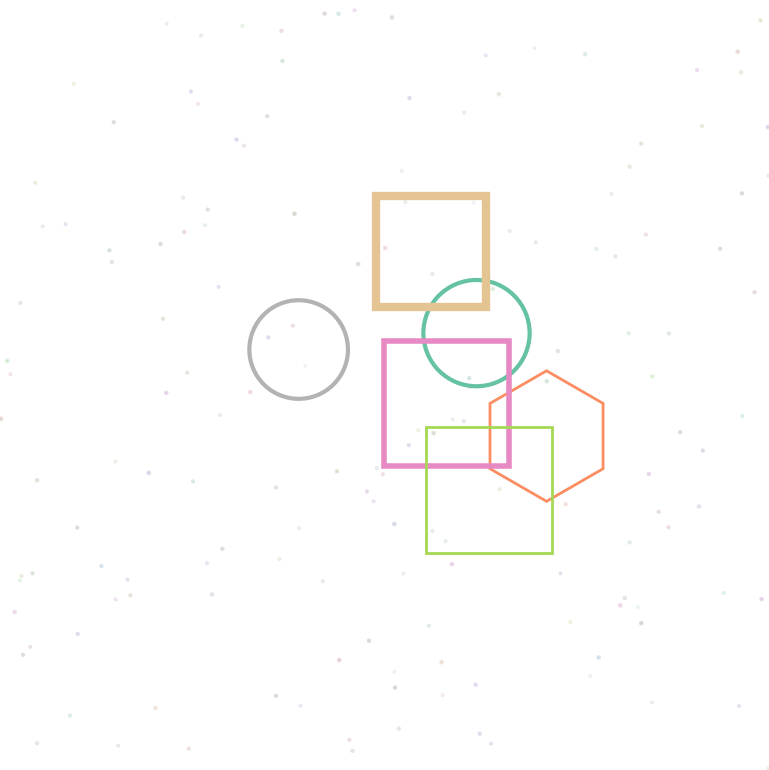[{"shape": "circle", "thickness": 1.5, "radius": 0.34, "center": [0.619, 0.567]}, {"shape": "hexagon", "thickness": 1, "radius": 0.42, "center": [0.71, 0.434]}, {"shape": "square", "thickness": 2, "radius": 0.41, "center": [0.58, 0.476]}, {"shape": "square", "thickness": 1, "radius": 0.41, "center": [0.635, 0.363]}, {"shape": "square", "thickness": 3, "radius": 0.36, "center": [0.56, 0.673]}, {"shape": "circle", "thickness": 1.5, "radius": 0.32, "center": [0.388, 0.546]}]